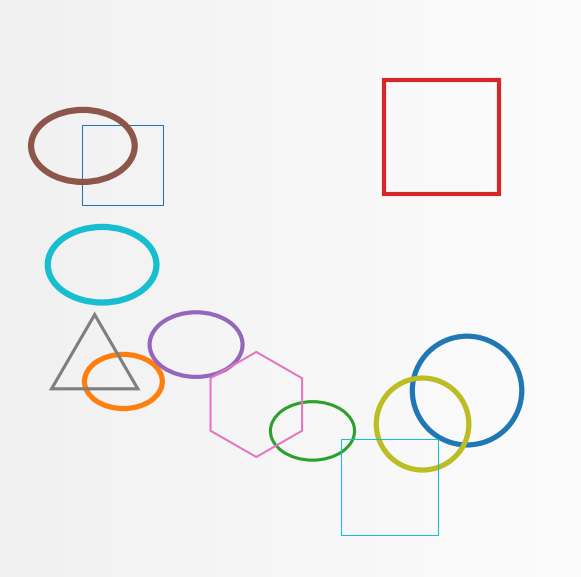[{"shape": "circle", "thickness": 2.5, "radius": 0.47, "center": [0.804, 0.323]}, {"shape": "square", "thickness": 0.5, "radius": 0.35, "center": [0.21, 0.713]}, {"shape": "oval", "thickness": 2.5, "radius": 0.33, "center": [0.212, 0.339]}, {"shape": "oval", "thickness": 1.5, "radius": 0.36, "center": [0.538, 0.253]}, {"shape": "square", "thickness": 2, "radius": 0.5, "center": [0.759, 0.762]}, {"shape": "oval", "thickness": 2, "radius": 0.4, "center": [0.337, 0.402]}, {"shape": "oval", "thickness": 3, "radius": 0.45, "center": [0.143, 0.746]}, {"shape": "hexagon", "thickness": 1, "radius": 0.45, "center": [0.441, 0.299]}, {"shape": "triangle", "thickness": 1.5, "radius": 0.43, "center": [0.163, 0.369]}, {"shape": "circle", "thickness": 2.5, "radius": 0.4, "center": [0.727, 0.265]}, {"shape": "oval", "thickness": 3, "radius": 0.47, "center": [0.176, 0.541]}, {"shape": "square", "thickness": 0.5, "radius": 0.42, "center": [0.671, 0.155]}]